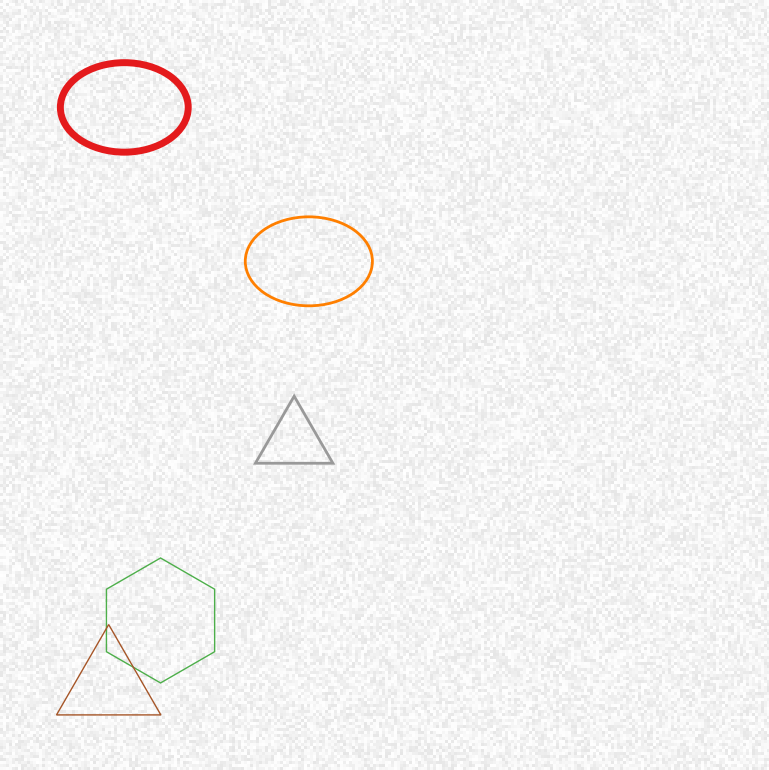[{"shape": "oval", "thickness": 2.5, "radius": 0.42, "center": [0.161, 0.861]}, {"shape": "hexagon", "thickness": 0.5, "radius": 0.41, "center": [0.208, 0.194]}, {"shape": "oval", "thickness": 1, "radius": 0.41, "center": [0.401, 0.661]}, {"shape": "triangle", "thickness": 0.5, "radius": 0.39, "center": [0.141, 0.111]}, {"shape": "triangle", "thickness": 1, "radius": 0.29, "center": [0.382, 0.427]}]